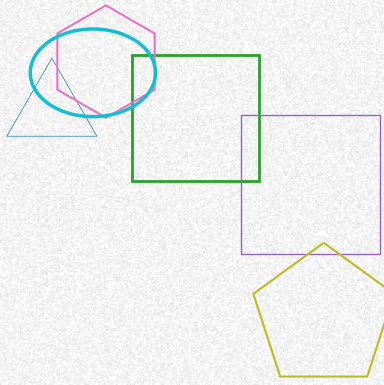[{"shape": "triangle", "thickness": 0.5, "radius": 0.68, "center": [0.135, 0.714]}, {"shape": "square", "thickness": 2, "radius": 0.82, "center": [0.508, 0.694]}, {"shape": "square", "thickness": 1, "radius": 0.9, "center": [0.807, 0.521]}, {"shape": "hexagon", "thickness": 1.5, "radius": 0.73, "center": [0.275, 0.84]}, {"shape": "pentagon", "thickness": 1.5, "radius": 0.96, "center": [0.841, 0.177]}, {"shape": "oval", "thickness": 2.5, "radius": 0.81, "center": [0.241, 0.811]}]